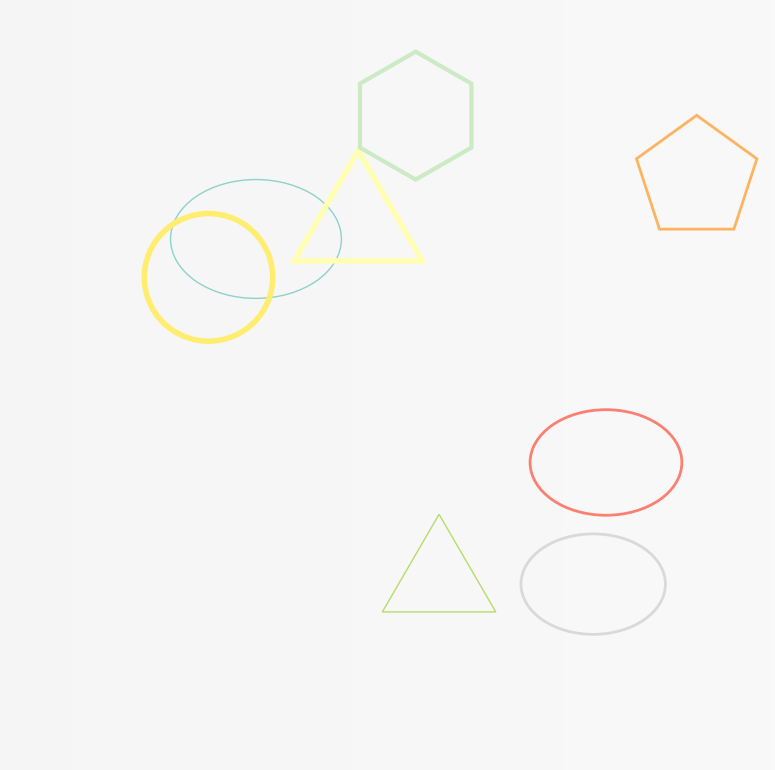[{"shape": "oval", "thickness": 0.5, "radius": 0.55, "center": [0.33, 0.69]}, {"shape": "triangle", "thickness": 2, "radius": 0.48, "center": [0.462, 0.709]}, {"shape": "oval", "thickness": 1, "radius": 0.49, "center": [0.782, 0.399]}, {"shape": "pentagon", "thickness": 1, "radius": 0.41, "center": [0.899, 0.769]}, {"shape": "triangle", "thickness": 0.5, "radius": 0.42, "center": [0.567, 0.248]}, {"shape": "oval", "thickness": 1, "radius": 0.47, "center": [0.765, 0.241]}, {"shape": "hexagon", "thickness": 1.5, "radius": 0.42, "center": [0.536, 0.85]}, {"shape": "circle", "thickness": 2, "radius": 0.41, "center": [0.269, 0.64]}]